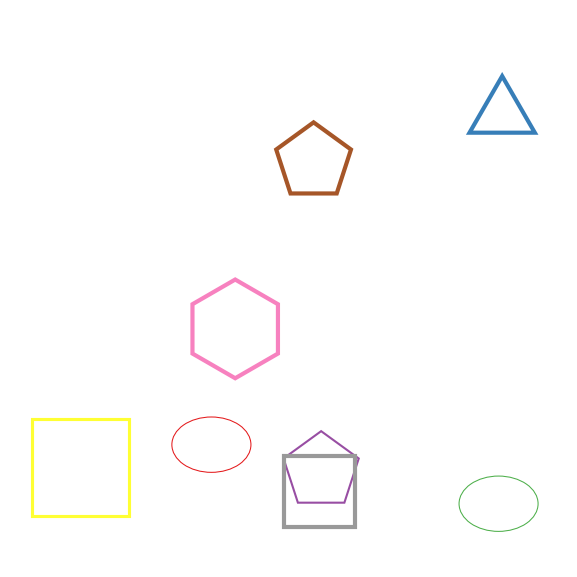[{"shape": "oval", "thickness": 0.5, "radius": 0.34, "center": [0.366, 0.229]}, {"shape": "triangle", "thickness": 2, "radius": 0.33, "center": [0.87, 0.802]}, {"shape": "oval", "thickness": 0.5, "radius": 0.34, "center": [0.863, 0.127]}, {"shape": "pentagon", "thickness": 1, "radius": 0.34, "center": [0.556, 0.184]}, {"shape": "square", "thickness": 1.5, "radius": 0.42, "center": [0.14, 0.19]}, {"shape": "pentagon", "thickness": 2, "radius": 0.34, "center": [0.543, 0.719]}, {"shape": "hexagon", "thickness": 2, "radius": 0.43, "center": [0.407, 0.43]}, {"shape": "square", "thickness": 2, "radius": 0.31, "center": [0.554, 0.147]}]